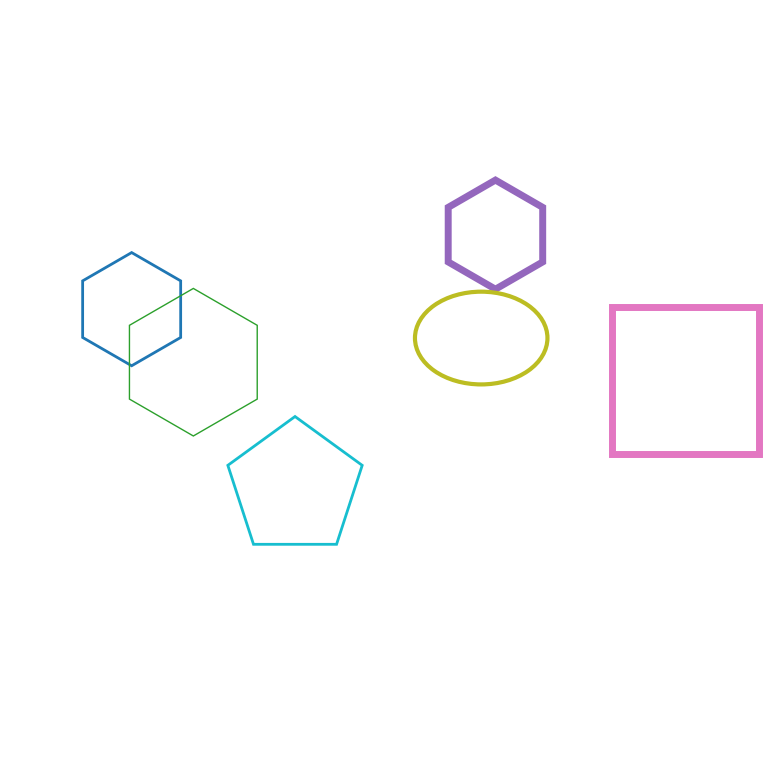[{"shape": "hexagon", "thickness": 1, "radius": 0.37, "center": [0.171, 0.598]}, {"shape": "hexagon", "thickness": 0.5, "radius": 0.48, "center": [0.251, 0.53]}, {"shape": "hexagon", "thickness": 2.5, "radius": 0.35, "center": [0.643, 0.695]}, {"shape": "square", "thickness": 2.5, "radius": 0.48, "center": [0.89, 0.505]}, {"shape": "oval", "thickness": 1.5, "radius": 0.43, "center": [0.625, 0.561]}, {"shape": "pentagon", "thickness": 1, "radius": 0.46, "center": [0.383, 0.367]}]